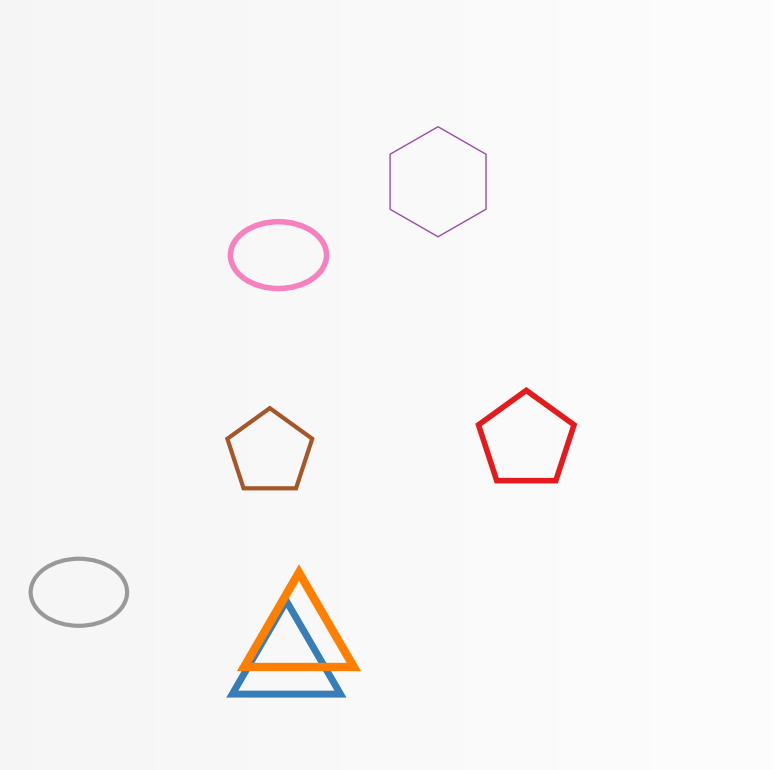[{"shape": "pentagon", "thickness": 2, "radius": 0.32, "center": [0.679, 0.428]}, {"shape": "triangle", "thickness": 2.5, "radius": 0.4, "center": [0.37, 0.139]}, {"shape": "hexagon", "thickness": 0.5, "radius": 0.36, "center": [0.565, 0.764]}, {"shape": "triangle", "thickness": 3, "radius": 0.41, "center": [0.386, 0.175]}, {"shape": "pentagon", "thickness": 1.5, "radius": 0.29, "center": [0.348, 0.412]}, {"shape": "oval", "thickness": 2, "radius": 0.31, "center": [0.359, 0.669]}, {"shape": "oval", "thickness": 1.5, "radius": 0.31, "center": [0.102, 0.231]}]